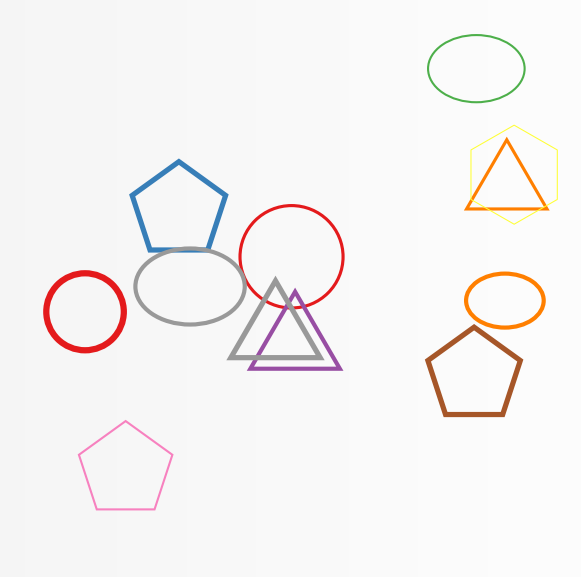[{"shape": "circle", "thickness": 3, "radius": 0.33, "center": [0.146, 0.459]}, {"shape": "circle", "thickness": 1.5, "radius": 0.44, "center": [0.502, 0.554]}, {"shape": "pentagon", "thickness": 2.5, "radius": 0.42, "center": [0.308, 0.635]}, {"shape": "oval", "thickness": 1, "radius": 0.42, "center": [0.82, 0.88]}, {"shape": "triangle", "thickness": 2, "radius": 0.44, "center": [0.508, 0.405]}, {"shape": "triangle", "thickness": 1.5, "radius": 0.4, "center": [0.872, 0.677]}, {"shape": "oval", "thickness": 2, "radius": 0.33, "center": [0.869, 0.479]}, {"shape": "hexagon", "thickness": 0.5, "radius": 0.43, "center": [0.885, 0.697]}, {"shape": "pentagon", "thickness": 2.5, "radius": 0.42, "center": [0.816, 0.349]}, {"shape": "pentagon", "thickness": 1, "radius": 0.42, "center": [0.216, 0.185]}, {"shape": "triangle", "thickness": 2.5, "radius": 0.44, "center": [0.474, 0.424]}, {"shape": "oval", "thickness": 2, "radius": 0.47, "center": [0.327, 0.503]}]